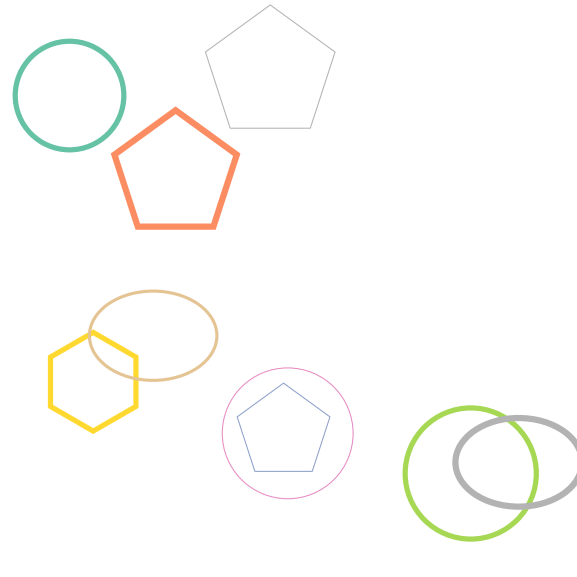[{"shape": "circle", "thickness": 2.5, "radius": 0.47, "center": [0.12, 0.834]}, {"shape": "pentagon", "thickness": 3, "radius": 0.56, "center": [0.304, 0.697]}, {"shape": "pentagon", "thickness": 0.5, "radius": 0.42, "center": [0.491, 0.251]}, {"shape": "circle", "thickness": 0.5, "radius": 0.57, "center": [0.498, 0.249]}, {"shape": "circle", "thickness": 2.5, "radius": 0.57, "center": [0.815, 0.179]}, {"shape": "hexagon", "thickness": 2.5, "radius": 0.43, "center": [0.161, 0.338]}, {"shape": "oval", "thickness": 1.5, "radius": 0.55, "center": [0.265, 0.418]}, {"shape": "oval", "thickness": 3, "radius": 0.55, "center": [0.898, 0.199]}, {"shape": "pentagon", "thickness": 0.5, "radius": 0.59, "center": [0.468, 0.873]}]